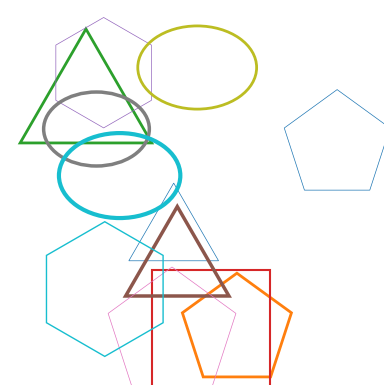[{"shape": "pentagon", "thickness": 0.5, "radius": 0.72, "center": [0.876, 0.623]}, {"shape": "triangle", "thickness": 0.5, "radius": 0.67, "center": [0.451, 0.39]}, {"shape": "pentagon", "thickness": 2, "radius": 0.74, "center": [0.615, 0.141]}, {"shape": "triangle", "thickness": 2, "radius": 0.99, "center": [0.223, 0.727]}, {"shape": "square", "thickness": 1.5, "radius": 0.77, "center": [0.549, 0.146]}, {"shape": "hexagon", "thickness": 0.5, "radius": 0.72, "center": [0.269, 0.811]}, {"shape": "triangle", "thickness": 2.5, "radius": 0.77, "center": [0.46, 0.309]}, {"shape": "pentagon", "thickness": 0.5, "radius": 0.87, "center": [0.447, 0.132]}, {"shape": "oval", "thickness": 2.5, "radius": 0.69, "center": [0.251, 0.665]}, {"shape": "oval", "thickness": 2, "radius": 0.77, "center": [0.512, 0.825]}, {"shape": "hexagon", "thickness": 1, "radius": 0.87, "center": [0.272, 0.249]}, {"shape": "oval", "thickness": 3, "radius": 0.79, "center": [0.311, 0.544]}]